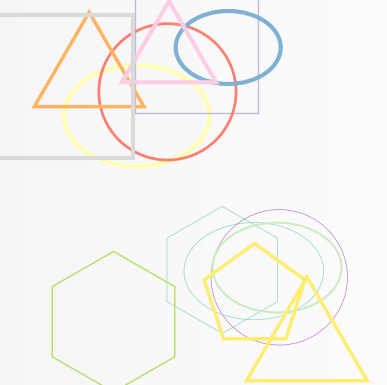[{"shape": "oval", "thickness": 0.5, "radius": 0.9, "center": [0.655, 0.296]}, {"shape": "hexagon", "thickness": 0.5, "radius": 0.82, "center": [0.574, 0.299]}, {"shape": "oval", "thickness": 3, "radius": 0.94, "center": [0.353, 0.699]}, {"shape": "square", "thickness": 1, "radius": 0.79, "center": [0.508, 0.866]}, {"shape": "circle", "thickness": 2, "radius": 0.89, "center": [0.432, 0.761]}, {"shape": "oval", "thickness": 3, "radius": 0.68, "center": [0.589, 0.877]}, {"shape": "triangle", "thickness": 2.5, "radius": 0.82, "center": [0.23, 0.805]}, {"shape": "hexagon", "thickness": 1, "radius": 0.91, "center": [0.293, 0.164]}, {"shape": "triangle", "thickness": 3, "radius": 0.7, "center": [0.436, 0.857]}, {"shape": "square", "thickness": 3, "radius": 0.93, "center": [0.157, 0.775]}, {"shape": "circle", "thickness": 0.5, "radius": 0.88, "center": [0.721, 0.28]}, {"shape": "oval", "thickness": 1.5, "radius": 0.83, "center": [0.715, 0.305]}, {"shape": "triangle", "thickness": 2.5, "radius": 0.9, "center": [0.792, 0.101]}, {"shape": "pentagon", "thickness": 2.5, "radius": 0.68, "center": [0.657, 0.231]}]